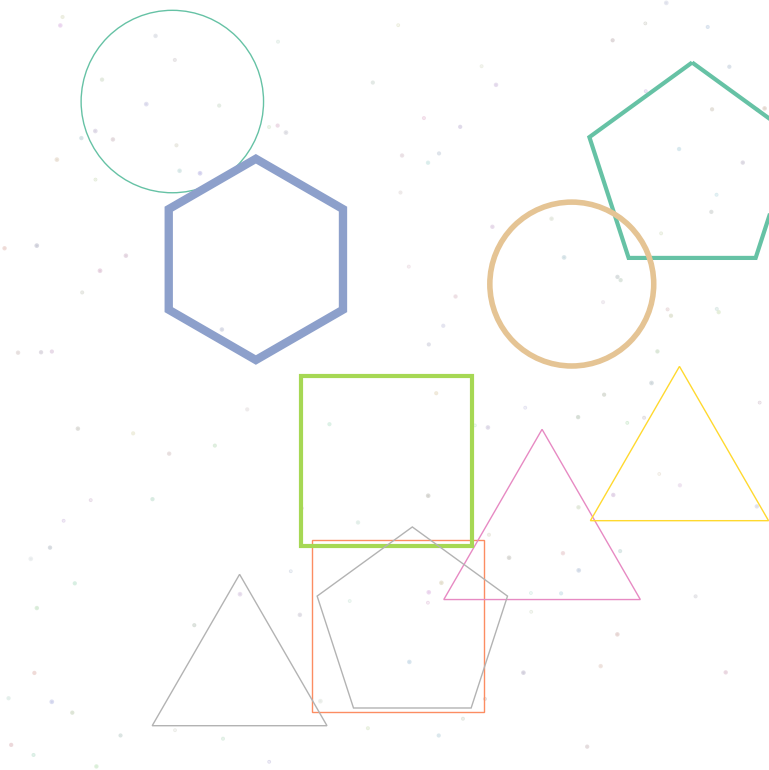[{"shape": "pentagon", "thickness": 1.5, "radius": 0.7, "center": [0.899, 0.779]}, {"shape": "circle", "thickness": 0.5, "radius": 0.59, "center": [0.224, 0.868]}, {"shape": "square", "thickness": 0.5, "radius": 0.56, "center": [0.517, 0.187]}, {"shape": "hexagon", "thickness": 3, "radius": 0.65, "center": [0.332, 0.663]}, {"shape": "triangle", "thickness": 0.5, "radius": 0.74, "center": [0.704, 0.295]}, {"shape": "square", "thickness": 1.5, "radius": 0.55, "center": [0.502, 0.401]}, {"shape": "triangle", "thickness": 0.5, "radius": 0.67, "center": [0.882, 0.391]}, {"shape": "circle", "thickness": 2, "radius": 0.53, "center": [0.743, 0.631]}, {"shape": "triangle", "thickness": 0.5, "radius": 0.66, "center": [0.311, 0.123]}, {"shape": "pentagon", "thickness": 0.5, "radius": 0.65, "center": [0.535, 0.186]}]